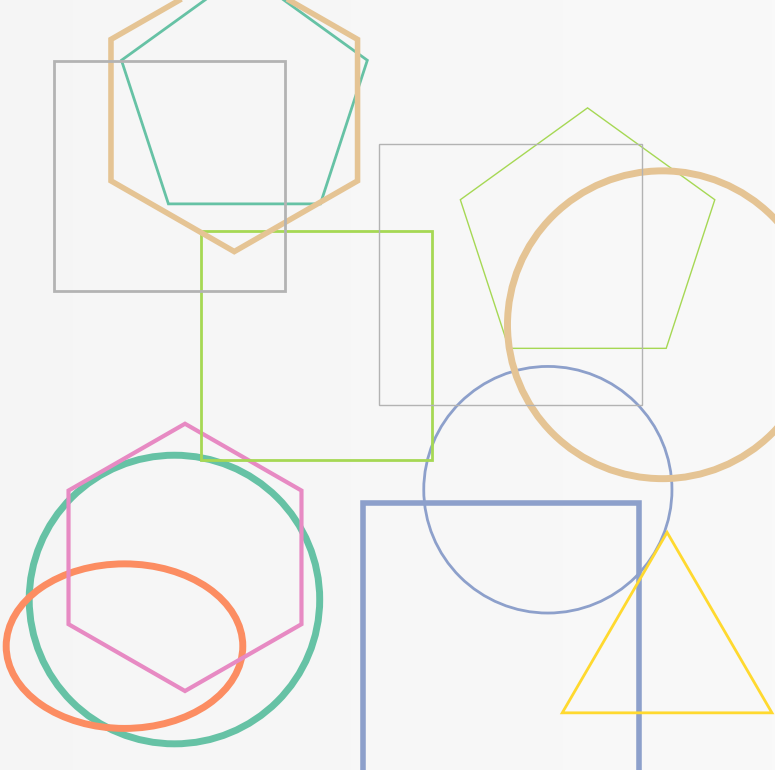[{"shape": "pentagon", "thickness": 1, "radius": 0.83, "center": [0.315, 0.87]}, {"shape": "circle", "thickness": 2.5, "radius": 0.94, "center": [0.225, 0.221]}, {"shape": "oval", "thickness": 2.5, "radius": 0.76, "center": [0.161, 0.161]}, {"shape": "circle", "thickness": 1, "radius": 0.8, "center": [0.707, 0.364]}, {"shape": "square", "thickness": 2, "radius": 0.89, "center": [0.646, 0.169]}, {"shape": "hexagon", "thickness": 1.5, "radius": 0.87, "center": [0.239, 0.276]}, {"shape": "square", "thickness": 1, "radius": 0.75, "center": [0.409, 0.551]}, {"shape": "pentagon", "thickness": 0.5, "radius": 0.86, "center": [0.758, 0.687]}, {"shape": "triangle", "thickness": 1, "radius": 0.78, "center": [0.861, 0.152]}, {"shape": "circle", "thickness": 2.5, "radius": 1.0, "center": [0.855, 0.578]}, {"shape": "hexagon", "thickness": 2, "radius": 0.92, "center": [0.302, 0.857]}, {"shape": "square", "thickness": 1, "radius": 0.75, "center": [0.219, 0.771]}, {"shape": "square", "thickness": 0.5, "radius": 0.85, "center": [0.659, 0.644]}]